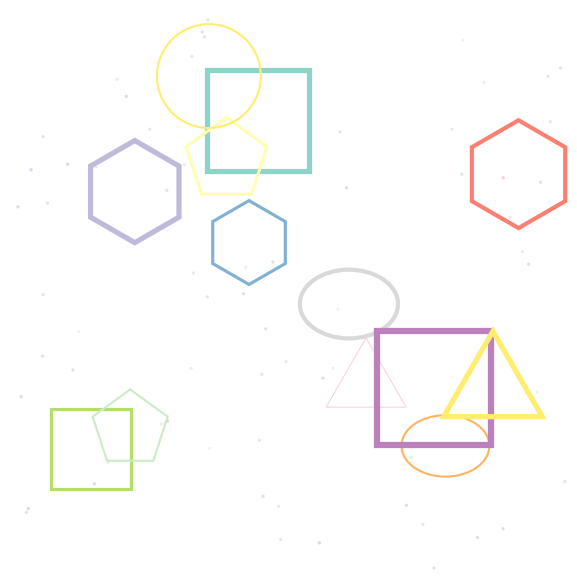[{"shape": "square", "thickness": 2.5, "radius": 0.44, "center": [0.446, 0.791]}, {"shape": "pentagon", "thickness": 1.5, "radius": 0.37, "center": [0.392, 0.722]}, {"shape": "hexagon", "thickness": 2.5, "radius": 0.44, "center": [0.233, 0.667]}, {"shape": "hexagon", "thickness": 2, "radius": 0.47, "center": [0.898, 0.698]}, {"shape": "hexagon", "thickness": 1.5, "radius": 0.36, "center": [0.431, 0.579]}, {"shape": "oval", "thickness": 1, "radius": 0.38, "center": [0.771, 0.227]}, {"shape": "square", "thickness": 1.5, "radius": 0.35, "center": [0.158, 0.222]}, {"shape": "triangle", "thickness": 0.5, "radius": 0.4, "center": [0.634, 0.334]}, {"shape": "oval", "thickness": 2, "radius": 0.43, "center": [0.604, 0.473]}, {"shape": "square", "thickness": 3, "radius": 0.5, "center": [0.751, 0.327]}, {"shape": "pentagon", "thickness": 1, "radius": 0.34, "center": [0.225, 0.256]}, {"shape": "triangle", "thickness": 2.5, "radius": 0.49, "center": [0.854, 0.327]}, {"shape": "circle", "thickness": 1, "radius": 0.45, "center": [0.362, 0.867]}]